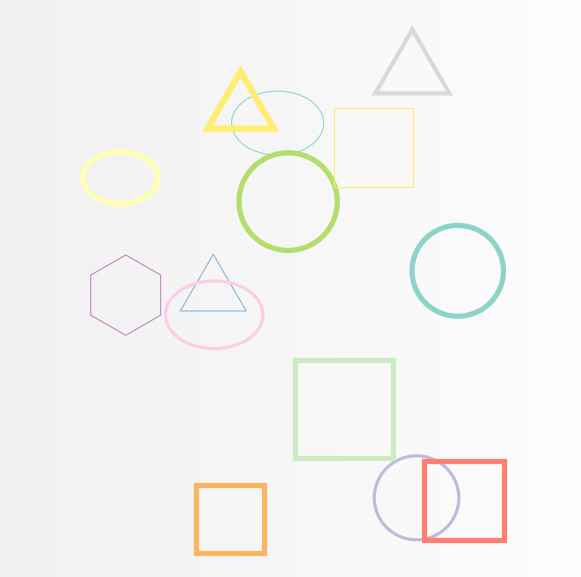[{"shape": "oval", "thickness": 0.5, "radius": 0.4, "center": [0.478, 0.786]}, {"shape": "circle", "thickness": 2.5, "radius": 0.39, "center": [0.788, 0.53]}, {"shape": "oval", "thickness": 2.5, "radius": 0.32, "center": [0.207, 0.692]}, {"shape": "circle", "thickness": 1.5, "radius": 0.36, "center": [0.717, 0.137]}, {"shape": "square", "thickness": 2.5, "radius": 0.34, "center": [0.798, 0.133]}, {"shape": "triangle", "thickness": 0.5, "radius": 0.33, "center": [0.367, 0.493]}, {"shape": "square", "thickness": 2.5, "radius": 0.29, "center": [0.396, 0.101]}, {"shape": "circle", "thickness": 2.5, "radius": 0.42, "center": [0.496, 0.65]}, {"shape": "oval", "thickness": 1.5, "radius": 0.42, "center": [0.369, 0.454]}, {"shape": "triangle", "thickness": 2, "radius": 0.37, "center": [0.709, 0.874]}, {"shape": "hexagon", "thickness": 0.5, "radius": 0.35, "center": [0.216, 0.488]}, {"shape": "square", "thickness": 2.5, "radius": 0.42, "center": [0.591, 0.291]}, {"shape": "square", "thickness": 0.5, "radius": 0.34, "center": [0.642, 0.743]}, {"shape": "triangle", "thickness": 3, "radius": 0.33, "center": [0.414, 0.809]}]